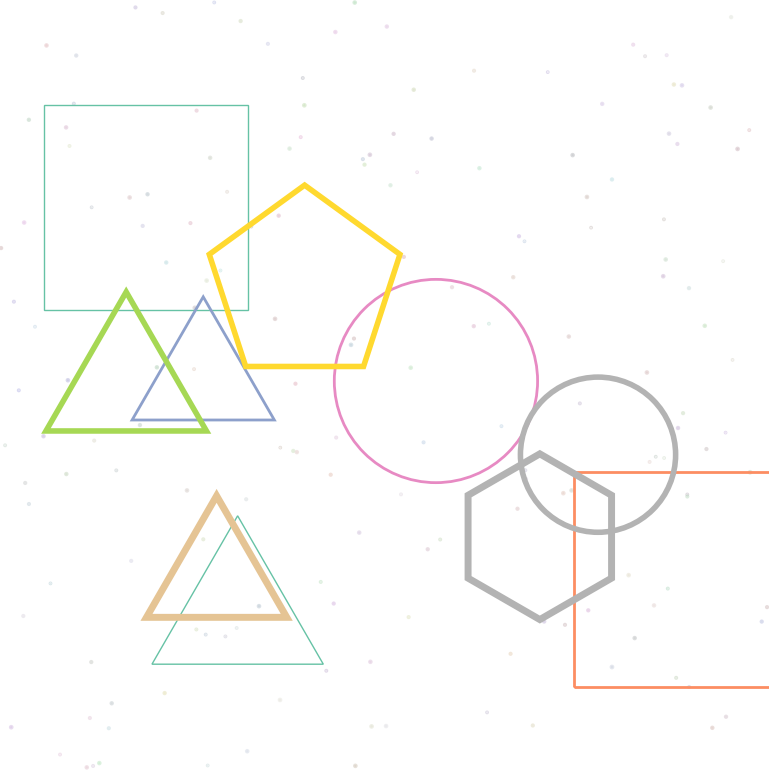[{"shape": "triangle", "thickness": 0.5, "radius": 0.64, "center": [0.309, 0.202]}, {"shape": "square", "thickness": 0.5, "radius": 0.66, "center": [0.19, 0.731]}, {"shape": "square", "thickness": 1, "radius": 0.7, "center": [0.885, 0.247]}, {"shape": "triangle", "thickness": 1, "radius": 0.53, "center": [0.264, 0.508]}, {"shape": "circle", "thickness": 1, "radius": 0.66, "center": [0.566, 0.505]}, {"shape": "triangle", "thickness": 2, "radius": 0.6, "center": [0.164, 0.5]}, {"shape": "pentagon", "thickness": 2, "radius": 0.65, "center": [0.396, 0.629]}, {"shape": "triangle", "thickness": 2.5, "radius": 0.53, "center": [0.281, 0.251]}, {"shape": "hexagon", "thickness": 2.5, "radius": 0.54, "center": [0.701, 0.303]}, {"shape": "circle", "thickness": 2, "radius": 0.5, "center": [0.777, 0.409]}]